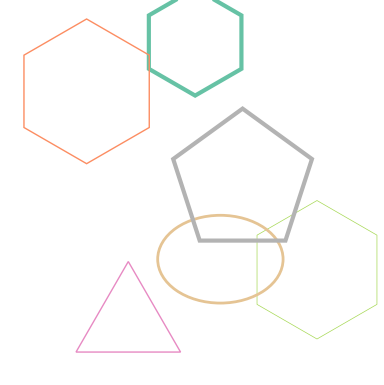[{"shape": "hexagon", "thickness": 3, "radius": 0.69, "center": [0.507, 0.891]}, {"shape": "hexagon", "thickness": 1, "radius": 0.94, "center": [0.225, 0.763]}, {"shape": "triangle", "thickness": 1, "radius": 0.78, "center": [0.333, 0.164]}, {"shape": "hexagon", "thickness": 0.5, "radius": 0.9, "center": [0.823, 0.299]}, {"shape": "oval", "thickness": 2, "radius": 0.81, "center": [0.572, 0.327]}, {"shape": "pentagon", "thickness": 3, "radius": 0.95, "center": [0.63, 0.528]}]